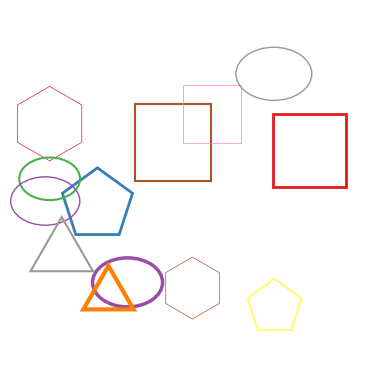[{"shape": "square", "thickness": 2, "radius": 0.47, "center": [0.804, 0.61]}, {"shape": "hexagon", "thickness": 0.5, "radius": 0.48, "center": [0.129, 0.679]}, {"shape": "pentagon", "thickness": 2, "radius": 0.48, "center": [0.253, 0.468]}, {"shape": "oval", "thickness": 1.5, "radius": 0.4, "center": [0.129, 0.536]}, {"shape": "oval", "thickness": 1, "radius": 0.45, "center": [0.118, 0.478]}, {"shape": "oval", "thickness": 2.5, "radius": 0.45, "center": [0.331, 0.267]}, {"shape": "triangle", "thickness": 3, "radius": 0.38, "center": [0.282, 0.234]}, {"shape": "pentagon", "thickness": 1, "radius": 0.37, "center": [0.713, 0.202]}, {"shape": "hexagon", "thickness": 0.5, "radius": 0.4, "center": [0.5, 0.252]}, {"shape": "square", "thickness": 1.5, "radius": 0.5, "center": [0.449, 0.63]}, {"shape": "square", "thickness": 0.5, "radius": 0.38, "center": [0.55, 0.704]}, {"shape": "triangle", "thickness": 1.5, "radius": 0.47, "center": [0.16, 0.342]}, {"shape": "oval", "thickness": 1, "radius": 0.49, "center": [0.711, 0.808]}]